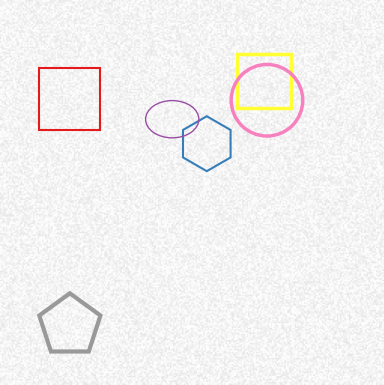[{"shape": "square", "thickness": 1.5, "radius": 0.4, "center": [0.181, 0.743]}, {"shape": "hexagon", "thickness": 1.5, "radius": 0.36, "center": [0.537, 0.627]}, {"shape": "oval", "thickness": 1, "radius": 0.35, "center": [0.447, 0.69]}, {"shape": "square", "thickness": 2.5, "radius": 0.35, "center": [0.686, 0.79]}, {"shape": "circle", "thickness": 2.5, "radius": 0.46, "center": [0.693, 0.74]}, {"shape": "pentagon", "thickness": 3, "radius": 0.42, "center": [0.181, 0.155]}]